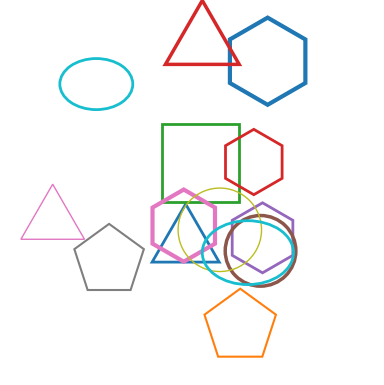[{"shape": "hexagon", "thickness": 3, "radius": 0.57, "center": [0.695, 0.841]}, {"shape": "triangle", "thickness": 2, "radius": 0.5, "center": [0.482, 0.37]}, {"shape": "pentagon", "thickness": 1.5, "radius": 0.49, "center": [0.624, 0.153]}, {"shape": "square", "thickness": 2, "radius": 0.5, "center": [0.521, 0.577]}, {"shape": "triangle", "thickness": 2.5, "radius": 0.55, "center": [0.525, 0.888]}, {"shape": "hexagon", "thickness": 2, "radius": 0.42, "center": [0.659, 0.579]}, {"shape": "hexagon", "thickness": 2, "radius": 0.45, "center": [0.682, 0.382]}, {"shape": "circle", "thickness": 2.5, "radius": 0.46, "center": [0.677, 0.348]}, {"shape": "triangle", "thickness": 1, "radius": 0.48, "center": [0.137, 0.426]}, {"shape": "hexagon", "thickness": 3, "radius": 0.47, "center": [0.477, 0.414]}, {"shape": "pentagon", "thickness": 1.5, "radius": 0.47, "center": [0.283, 0.324]}, {"shape": "circle", "thickness": 1, "radius": 0.54, "center": [0.571, 0.403]}, {"shape": "oval", "thickness": 2, "radius": 0.47, "center": [0.25, 0.782]}, {"shape": "oval", "thickness": 2, "radius": 0.59, "center": [0.644, 0.344]}]